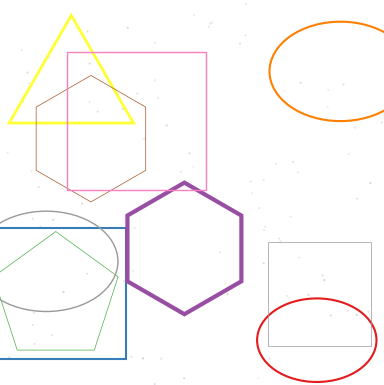[{"shape": "oval", "thickness": 1.5, "radius": 0.78, "center": [0.823, 0.116]}, {"shape": "square", "thickness": 1.5, "radius": 0.85, "center": [0.157, 0.238]}, {"shape": "pentagon", "thickness": 0.5, "radius": 0.85, "center": [0.145, 0.228]}, {"shape": "hexagon", "thickness": 3, "radius": 0.85, "center": [0.479, 0.355]}, {"shape": "oval", "thickness": 1.5, "radius": 0.92, "center": [0.884, 0.815]}, {"shape": "triangle", "thickness": 2, "radius": 0.93, "center": [0.185, 0.774]}, {"shape": "hexagon", "thickness": 0.5, "radius": 0.82, "center": [0.236, 0.64]}, {"shape": "square", "thickness": 1, "radius": 0.9, "center": [0.355, 0.685]}, {"shape": "oval", "thickness": 1, "radius": 0.93, "center": [0.12, 0.321]}, {"shape": "square", "thickness": 0.5, "radius": 0.67, "center": [0.83, 0.237]}]